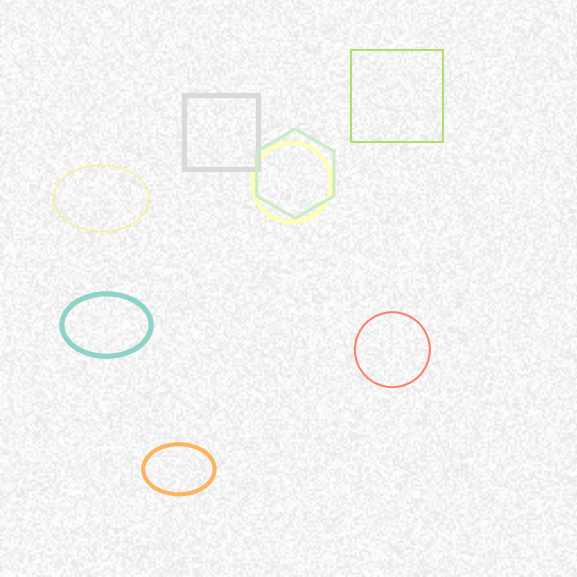[{"shape": "oval", "thickness": 2.5, "radius": 0.39, "center": [0.184, 0.436]}, {"shape": "circle", "thickness": 2, "radius": 0.34, "center": [0.505, 0.683]}, {"shape": "circle", "thickness": 1, "radius": 0.32, "center": [0.679, 0.394]}, {"shape": "oval", "thickness": 2, "radius": 0.31, "center": [0.31, 0.187]}, {"shape": "square", "thickness": 1, "radius": 0.4, "center": [0.687, 0.833]}, {"shape": "square", "thickness": 2.5, "radius": 0.32, "center": [0.383, 0.771]}, {"shape": "hexagon", "thickness": 1.5, "radius": 0.39, "center": [0.511, 0.698]}, {"shape": "oval", "thickness": 0.5, "radius": 0.41, "center": [0.175, 0.656]}]